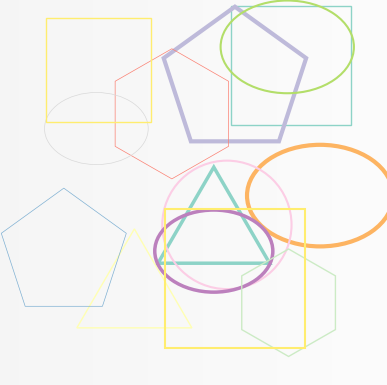[{"shape": "square", "thickness": 1, "radius": 0.78, "center": [0.751, 0.83]}, {"shape": "triangle", "thickness": 2.5, "radius": 0.83, "center": [0.552, 0.399]}, {"shape": "triangle", "thickness": 1, "radius": 0.86, "center": [0.347, 0.234]}, {"shape": "pentagon", "thickness": 3, "radius": 0.97, "center": [0.606, 0.789]}, {"shape": "hexagon", "thickness": 0.5, "radius": 0.84, "center": [0.443, 0.704]}, {"shape": "pentagon", "thickness": 0.5, "radius": 0.85, "center": [0.165, 0.342]}, {"shape": "oval", "thickness": 3, "radius": 0.94, "center": [0.826, 0.492]}, {"shape": "oval", "thickness": 1.5, "radius": 0.86, "center": [0.741, 0.878]}, {"shape": "circle", "thickness": 1.5, "radius": 0.83, "center": [0.586, 0.416]}, {"shape": "oval", "thickness": 0.5, "radius": 0.67, "center": [0.249, 0.666]}, {"shape": "oval", "thickness": 2.5, "radius": 0.76, "center": [0.552, 0.348]}, {"shape": "hexagon", "thickness": 1, "radius": 0.7, "center": [0.745, 0.214]}, {"shape": "square", "thickness": 1, "radius": 0.68, "center": [0.255, 0.819]}, {"shape": "square", "thickness": 1.5, "radius": 0.91, "center": [0.607, 0.277]}]